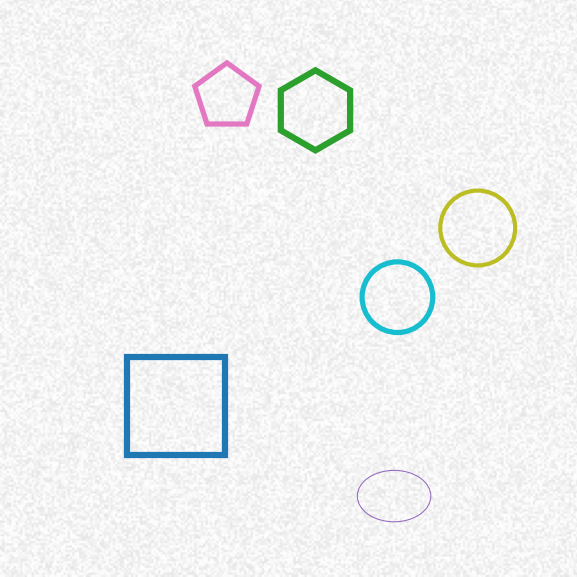[{"shape": "square", "thickness": 3, "radius": 0.42, "center": [0.304, 0.296]}, {"shape": "hexagon", "thickness": 3, "radius": 0.35, "center": [0.546, 0.808]}, {"shape": "oval", "thickness": 0.5, "radius": 0.32, "center": [0.682, 0.14]}, {"shape": "pentagon", "thickness": 2.5, "radius": 0.29, "center": [0.393, 0.832]}, {"shape": "circle", "thickness": 2, "radius": 0.32, "center": [0.827, 0.604]}, {"shape": "circle", "thickness": 2.5, "radius": 0.31, "center": [0.688, 0.485]}]